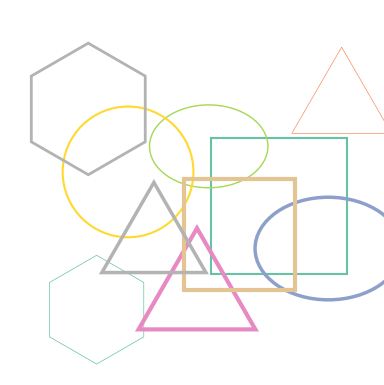[{"shape": "square", "thickness": 1.5, "radius": 0.88, "center": [0.726, 0.464]}, {"shape": "hexagon", "thickness": 0.5, "radius": 0.71, "center": [0.251, 0.196]}, {"shape": "triangle", "thickness": 0.5, "radius": 0.75, "center": [0.887, 0.728]}, {"shape": "oval", "thickness": 2.5, "radius": 0.95, "center": [0.853, 0.354]}, {"shape": "triangle", "thickness": 3, "radius": 0.88, "center": [0.512, 0.232]}, {"shape": "oval", "thickness": 1, "radius": 0.77, "center": [0.542, 0.62]}, {"shape": "circle", "thickness": 1.5, "radius": 0.85, "center": [0.333, 0.553]}, {"shape": "square", "thickness": 3, "radius": 0.72, "center": [0.622, 0.391]}, {"shape": "triangle", "thickness": 2.5, "radius": 0.78, "center": [0.4, 0.37]}, {"shape": "hexagon", "thickness": 2, "radius": 0.85, "center": [0.229, 0.717]}]